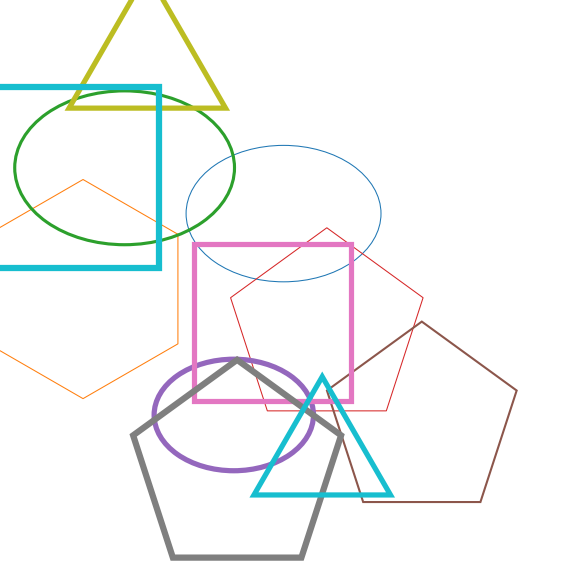[{"shape": "oval", "thickness": 0.5, "radius": 0.84, "center": [0.491, 0.629]}, {"shape": "hexagon", "thickness": 0.5, "radius": 0.95, "center": [0.144, 0.499]}, {"shape": "oval", "thickness": 1.5, "radius": 0.95, "center": [0.216, 0.709]}, {"shape": "pentagon", "thickness": 0.5, "radius": 0.88, "center": [0.566, 0.429]}, {"shape": "oval", "thickness": 2.5, "radius": 0.69, "center": [0.405, 0.281]}, {"shape": "pentagon", "thickness": 1, "radius": 0.86, "center": [0.73, 0.27]}, {"shape": "square", "thickness": 2.5, "radius": 0.68, "center": [0.472, 0.441]}, {"shape": "pentagon", "thickness": 3, "radius": 0.95, "center": [0.411, 0.187]}, {"shape": "triangle", "thickness": 2.5, "radius": 0.78, "center": [0.255, 0.89]}, {"shape": "triangle", "thickness": 2.5, "radius": 0.68, "center": [0.558, 0.21]}, {"shape": "square", "thickness": 3, "radius": 0.78, "center": [0.119, 0.692]}]